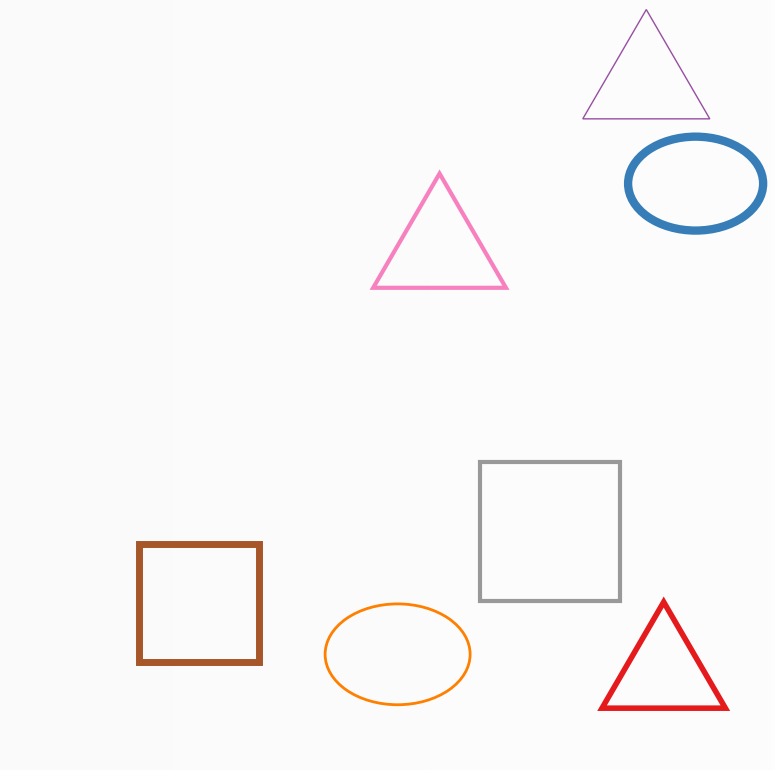[{"shape": "triangle", "thickness": 2, "radius": 0.46, "center": [0.856, 0.126]}, {"shape": "oval", "thickness": 3, "radius": 0.44, "center": [0.898, 0.762]}, {"shape": "triangle", "thickness": 0.5, "radius": 0.47, "center": [0.834, 0.893]}, {"shape": "oval", "thickness": 1, "radius": 0.47, "center": [0.513, 0.15]}, {"shape": "square", "thickness": 2.5, "radius": 0.39, "center": [0.257, 0.217]}, {"shape": "triangle", "thickness": 1.5, "radius": 0.49, "center": [0.567, 0.676]}, {"shape": "square", "thickness": 1.5, "radius": 0.45, "center": [0.71, 0.31]}]